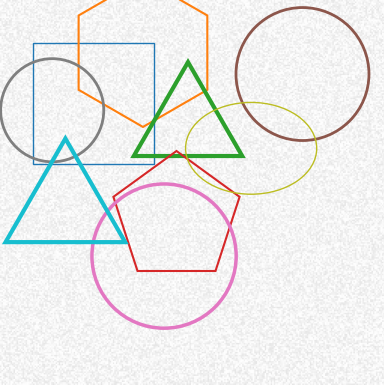[{"shape": "square", "thickness": 1, "radius": 0.78, "center": [0.243, 0.731]}, {"shape": "hexagon", "thickness": 1.5, "radius": 0.97, "center": [0.371, 0.863]}, {"shape": "triangle", "thickness": 3, "radius": 0.81, "center": [0.488, 0.676]}, {"shape": "pentagon", "thickness": 1.5, "radius": 0.86, "center": [0.458, 0.436]}, {"shape": "circle", "thickness": 2, "radius": 0.86, "center": [0.786, 0.808]}, {"shape": "circle", "thickness": 2.5, "radius": 0.94, "center": [0.426, 0.335]}, {"shape": "circle", "thickness": 2, "radius": 0.67, "center": [0.136, 0.714]}, {"shape": "oval", "thickness": 1, "radius": 0.85, "center": [0.652, 0.615]}, {"shape": "triangle", "thickness": 3, "radius": 0.9, "center": [0.17, 0.461]}]